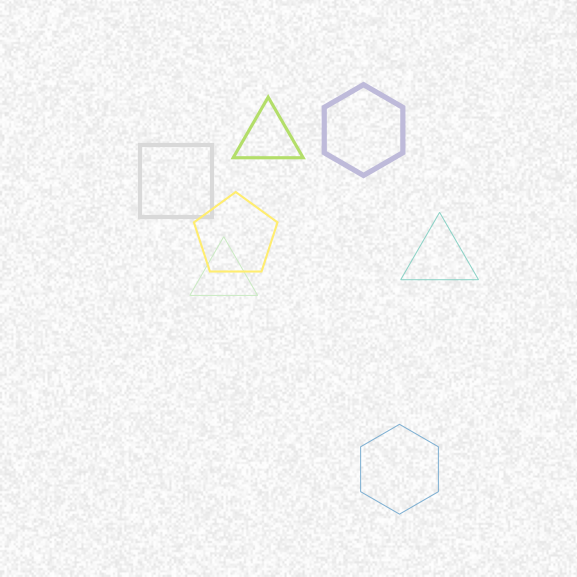[{"shape": "triangle", "thickness": 0.5, "radius": 0.39, "center": [0.761, 0.554]}, {"shape": "hexagon", "thickness": 2.5, "radius": 0.39, "center": [0.63, 0.774]}, {"shape": "hexagon", "thickness": 0.5, "radius": 0.39, "center": [0.692, 0.187]}, {"shape": "triangle", "thickness": 1.5, "radius": 0.35, "center": [0.464, 0.761]}, {"shape": "square", "thickness": 2, "radius": 0.31, "center": [0.305, 0.686]}, {"shape": "triangle", "thickness": 0.5, "radius": 0.34, "center": [0.387, 0.521]}, {"shape": "pentagon", "thickness": 1, "radius": 0.38, "center": [0.408, 0.591]}]